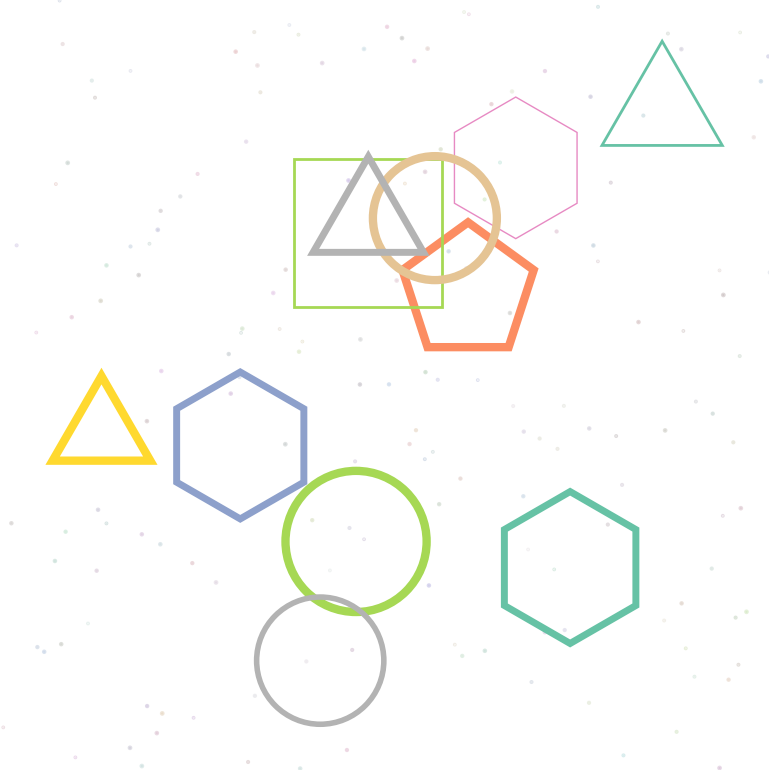[{"shape": "triangle", "thickness": 1, "radius": 0.45, "center": [0.86, 0.856]}, {"shape": "hexagon", "thickness": 2.5, "radius": 0.49, "center": [0.74, 0.263]}, {"shape": "pentagon", "thickness": 3, "radius": 0.45, "center": [0.608, 0.622]}, {"shape": "hexagon", "thickness": 2.5, "radius": 0.48, "center": [0.312, 0.421]}, {"shape": "hexagon", "thickness": 0.5, "radius": 0.46, "center": [0.67, 0.782]}, {"shape": "square", "thickness": 1, "radius": 0.48, "center": [0.478, 0.698]}, {"shape": "circle", "thickness": 3, "radius": 0.46, "center": [0.462, 0.297]}, {"shape": "triangle", "thickness": 3, "radius": 0.37, "center": [0.132, 0.438]}, {"shape": "circle", "thickness": 3, "radius": 0.4, "center": [0.565, 0.717]}, {"shape": "circle", "thickness": 2, "radius": 0.41, "center": [0.416, 0.142]}, {"shape": "triangle", "thickness": 2.5, "radius": 0.41, "center": [0.478, 0.714]}]